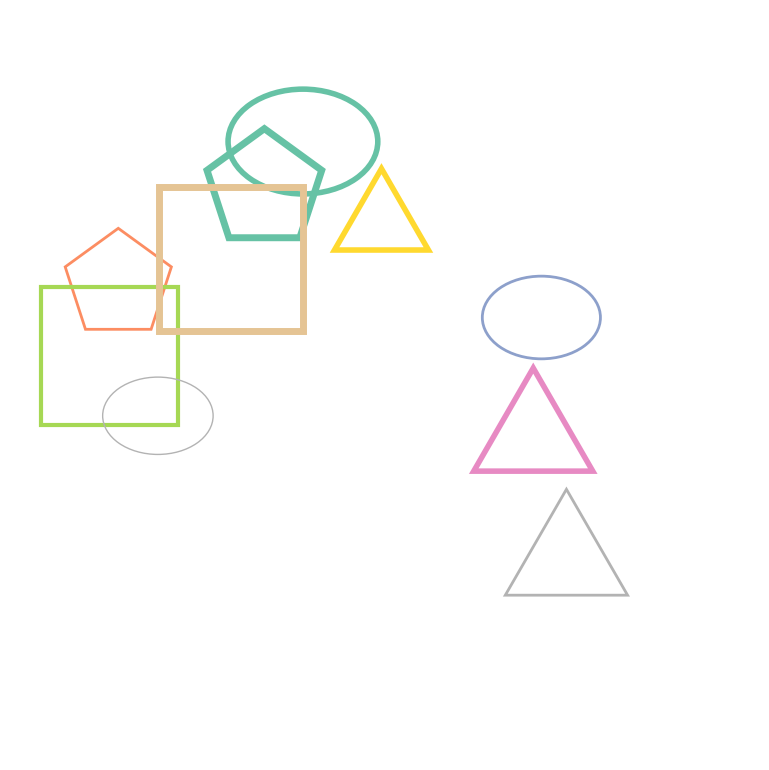[{"shape": "pentagon", "thickness": 2.5, "radius": 0.39, "center": [0.343, 0.755]}, {"shape": "oval", "thickness": 2, "radius": 0.49, "center": [0.393, 0.816]}, {"shape": "pentagon", "thickness": 1, "radius": 0.36, "center": [0.154, 0.631]}, {"shape": "oval", "thickness": 1, "radius": 0.38, "center": [0.703, 0.588]}, {"shape": "triangle", "thickness": 2, "radius": 0.45, "center": [0.693, 0.433]}, {"shape": "square", "thickness": 1.5, "radius": 0.45, "center": [0.142, 0.538]}, {"shape": "triangle", "thickness": 2, "radius": 0.35, "center": [0.495, 0.711]}, {"shape": "square", "thickness": 2.5, "radius": 0.47, "center": [0.3, 0.664]}, {"shape": "triangle", "thickness": 1, "radius": 0.46, "center": [0.736, 0.273]}, {"shape": "oval", "thickness": 0.5, "radius": 0.36, "center": [0.205, 0.46]}]